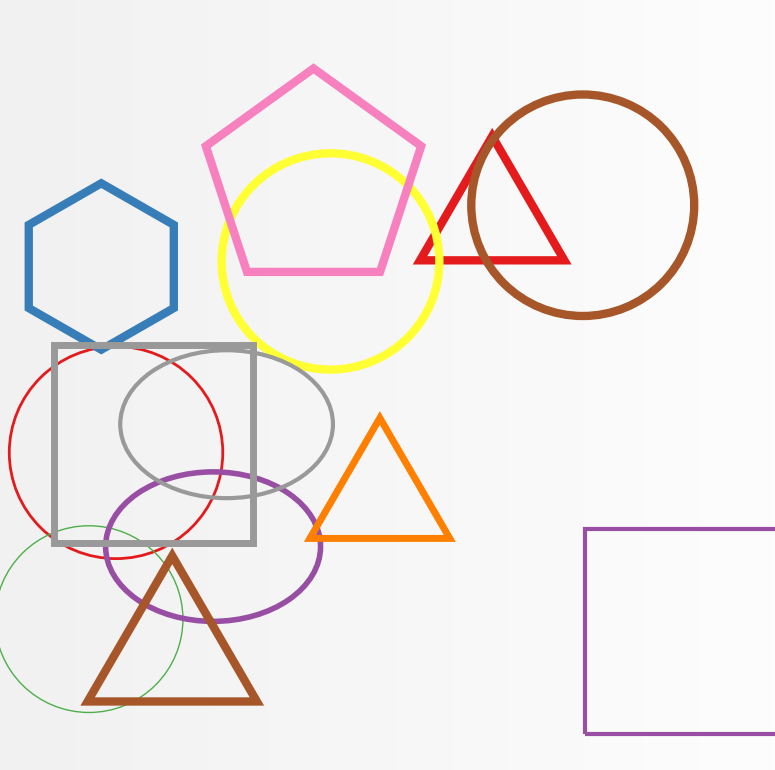[{"shape": "circle", "thickness": 1, "radius": 0.69, "center": [0.15, 0.412]}, {"shape": "triangle", "thickness": 3, "radius": 0.54, "center": [0.635, 0.716]}, {"shape": "hexagon", "thickness": 3, "radius": 0.54, "center": [0.131, 0.654]}, {"shape": "circle", "thickness": 0.5, "radius": 0.61, "center": [0.115, 0.196]}, {"shape": "oval", "thickness": 2, "radius": 0.69, "center": [0.275, 0.29]}, {"shape": "square", "thickness": 1.5, "radius": 0.67, "center": [0.889, 0.18]}, {"shape": "triangle", "thickness": 2.5, "radius": 0.52, "center": [0.49, 0.353]}, {"shape": "circle", "thickness": 3, "radius": 0.7, "center": [0.426, 0.66]}, {"shape": "circle", "thickness": 3, "radius": 0.72, "center": [0.752, 0.733]}, {"shape": "triangle", "thickness": 3, "radius": 0.63, "center": [0.222, 0.152]}, {"shape": "pentagon", "thickness": 3, "radius": 0.73, "center": [0.405, 0.765]}, {"shape": "oval", "thickness": 1.5, "radius": 0.69, "center": [0.292, 0.449]}, {"shape": "square", "thickness": 2.5, "radius": 0.64, "center": [0.198, 0.423]}]